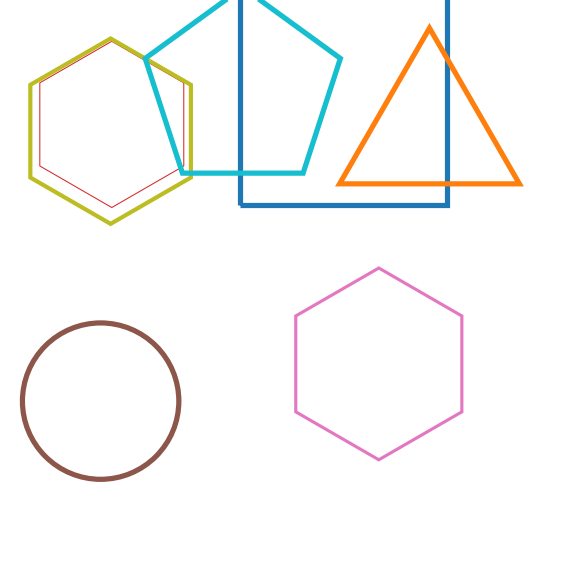[{"shape": "square", "thickness": 2.5, "radius": 0.9, "center": [0.594, 0.823]}, {"shape": "triangle", "thickness": 2.5, "radius": 0.9, "center": [0.744, 0.771]}, {"shape": "hexagon", "thickness": 0.5, "radius": 0.72, "center": [0.194, 0.784]}, {"shape": "circle", "thickness": 2.5, "radius": 0.68, "center": [0.174, 0.305]}, {"shape": "hexagon", "thickness": 1.5, "radius": 0.83, "center": [0.656, 0.369]}, {"shape": "hexagon", "thickness": 2, "radius": 0.8, "center": [0.192, 0.772]}, {"shape": "pentagon", "thickness": 2.5, "radius": 0.89, "center": [0.42, 0.843]}]